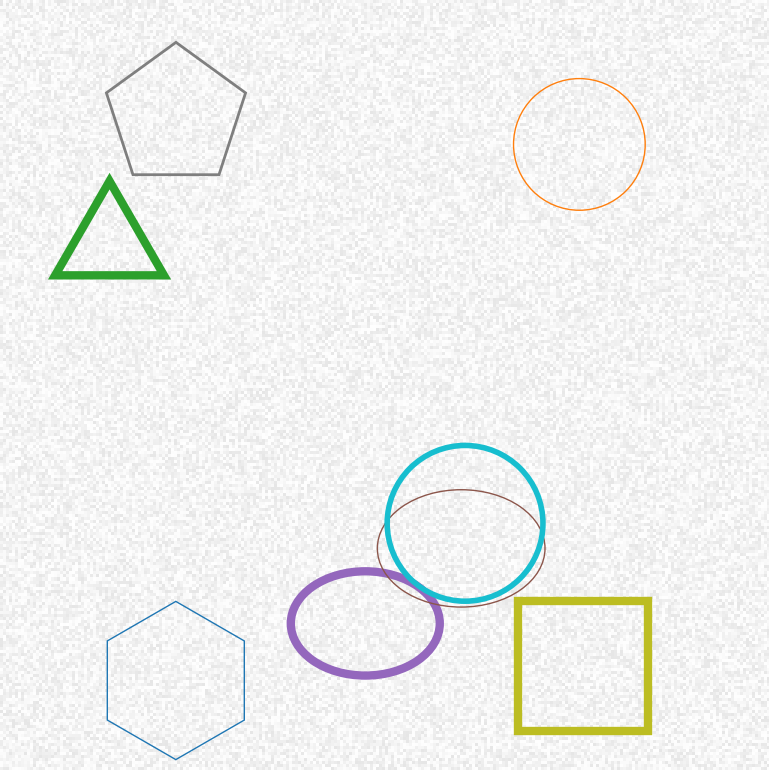[{"shape": "hexagon", "thickness": 0.5, "radius": 0.51, "center": [0.228, 0.116]}, {"shape": "circle", "thickness": 0.5, "radius": 0.43, "center": [0.752, 0.812]}, {"shape": "triangle", "thickness": 3, "radius": 0.41, "center": [0.142, 0.683]}, {"shape": "oval", "thickness": 3, "radius": 0.48, "center": [0.474, 0.19]}, {"shape": "oval", "thickness": 0.5, "radius": 0.54, "center": [0.599, 0.288]}, {"shape": "pentagon", "thickness": 1, "radius": 0.48, "center": [0.229, 0.85]}, {"shape": "square", "thickness": 3, "radius": 0.42, "center": [0.757, 0.135]}, {"shape": "circle", "thickness": 2, "radius": 0.51, "center": [0.604, 0.32]}]